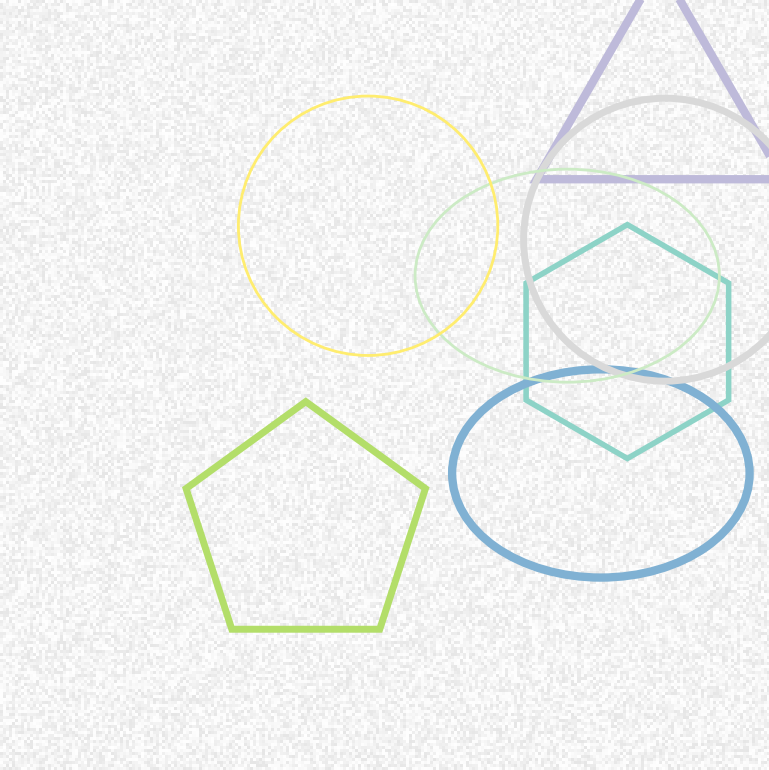[{"shape": "hexagon", "thickness": 2, "radius": 0.76, "center": [0.815, 0.556]}, {"shape": "triangle", "thickness": 3, "radius": 0.92, "center": [0.857, 0.86]}, {"shape": "oval", "thickness": 3, "radius": 0.97, "center": [0.78, 0.385]}, {"shape": "pentagon", "thickness": 2.5, "radius": 0.82, "center": [0.397, 0.315]}, {"shape": "circle", "thickness": 2.5, "radius": 0.92, "center": [0.864, 0.689]}, {"shape": "oval", "thickness": 1, "radius": 0.99, "center": [0.737, 0.642]}, {"shape": "circle", "thickness": 1, "radius": 0.84, "center": [0.478, 0.707]}]